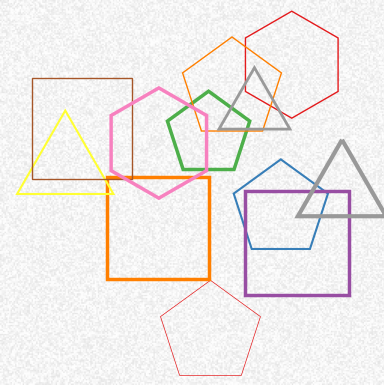[{"shape": "hexagon", "thickness": 1, "radius": 0.69, "center": [0.758, 0.832]}, {"shape": "pentagon", "thickness": 0.5, "radius": 0.68, "center": [0.547, 0.135]}, {"shape": "pentagon", "thickness": 1.5, "radius": 0.64, "center": [0.729, 0.457]}, {"shape": "pentagon", "thickness": 2.5, "radius": 0.56, "center": [0.542, 0.651]}, {"shape": "square", "thickness": 2.5, "radius": 0.67, "center": [0.772, 0.368]}, {"shape": "pentagon", "thickness": 1, "radius": 0.68, "center": [0.603, 0.769]}, {"shape": "square", "thickness": 2.5, "radius": 0.66, "center": [0.411, 0.408]}, {"shape": "triangle", "thickness": 1.5, "radius": 0.72, "center": [0.17, 0.568]}, {"shape": "square", "thickness": 1, "radius": 0.65, "center": [0.213, 0.666]}, {"shape": "hexagon", "thickness": 2.5, "radius": 0.72, "center": [0.413, 0.628]}, {"shape": "triangle", "thickness": 2, "radius": 0.53, "center": [0.661, 0.718]}, {"shape": "triangle", "thickness": 3, "radius": 0.66, "center": [0.888, 0.505]}]